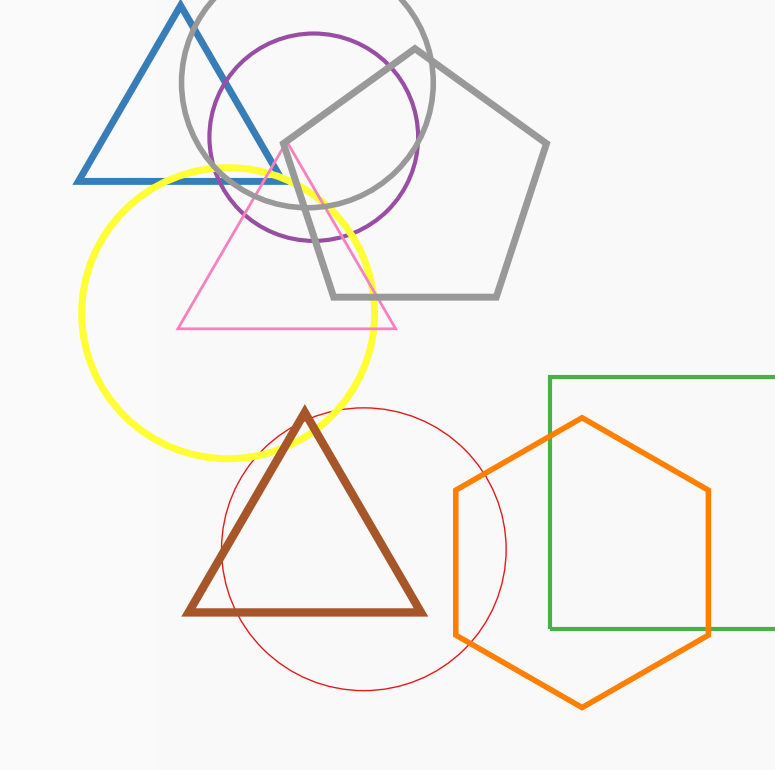[{"shape": "circle", "thickness": 0.5, "radius": 0.92, "center": [0.469, 0.287]}, {"shape": "triangle", "thickness": 2.5, "radius": 0.76, "center": [0.233, 0.841]}, {"shape": "square", "thickness": 1.5, "radius": 0.82, "center": [0.873, 0.347]}, {"shape": "circle", "thickness": 1.5, "radius": 0.67, "center": [0.405, 0.822]}, {"shape": "hexagon", "thickness": 2, "radius": 0.94, "center": [0.751, 0.269]}, {"shape": "circle", "thickness": 2.5, "radius": 0.94, "center": [0.294, 0.593]}, {"shape": "triangle", "thickness": 3, "radius": 0.87, "center": [0.393, 0.291]}, {"shape": "triangle", "thickness": 1, "radius": 0.81, "center": [0.37, 0.654]}, {"shape": "circle", "thickness": 2, "radius": 0.81, "center": [0.397, 0.893]}, {"shape": "pentagon", "thickness": 2.5, "radius": 0.89, "center": [0.535, 0.758]}]